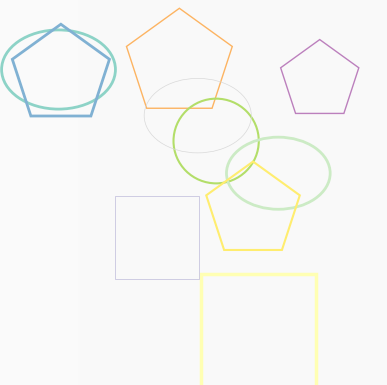[{"shape": "oval", "thickness": 2, "radius": 0.73, "center": [0.151, 0.819]}, {"shape": "square", "thickness": 2.5, "radius": 0.74, "center": [0.666, 0.139]}, {"shape": "square", "thickness": 0.5, "radius": 0.54, "center": [0.405, 0.384]}, {"shape": "pentagon", "thickness": 2, "radius": 0.66, "center": [0.157, 0.805]}, {"shape": "pentagon", "thickness": 1, "radius": 0.72, "center": [0.463, 0.835]}, {"shape": "circle", "thickness": 1.5, "radius": 0.55, "center": [0.558, 0.634]}, {"shape": "oval", "thickness": 0.5, "radius": 0.69, "center": [0.51, 0.7]}, {"shape": "pentagon", "thickness": 1, "radius": 0.53, "center": [0.825, 0.791]}, {"shape": "oval", "thickness": 2, "radius": 0.67, "center": [0.718, 0.55]}, {"shape": "pentagon", "thickness": 1.5, "radius": 0.63, "center": [0.653, 0.453]}]